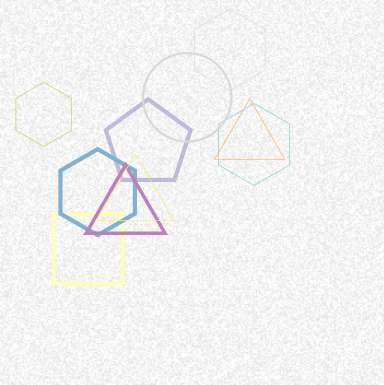[{"shape": "hexagon", "thickness": 0.5, "radius": 0.53, "center": [0.66, 0.625]}, {"shape": "square", "thickness": 2.5, "radius": 0.45, "center": [0.228, 0.354]}, {"shape": "pentagon", "thickness": 3, "radius": 0.58, "center": [0.385, 0.626]}, {"shape": "hexagon", "thickness": 3, "radius": 0.56, "center": [0.254, 0.501]}, {"shape": "triangle", "thickness": 0.5, "radius": 0.52, "center": [0.649, 0.639]}, {"shape": "hexagon", "thickness": 0.5, "radius": 0.42, "center": [0.113, 0.703]}, {"shape": "circle", "thickness": 1.5, "radius": 0.57, "center": [0.486, 0.747]}, {"shape": "triangle", "thickness": 2.5, "radius": 0.59, "center": [0.326, 0.453]}, {"shape": "hexagon", "thickness": 0.5, "radius": 0.53, "center": [0.597, 0.871]}, {"shape": "triangle", "thickness": 0.5, "radius": 0.58, "center": [0.351, 0.485]}]